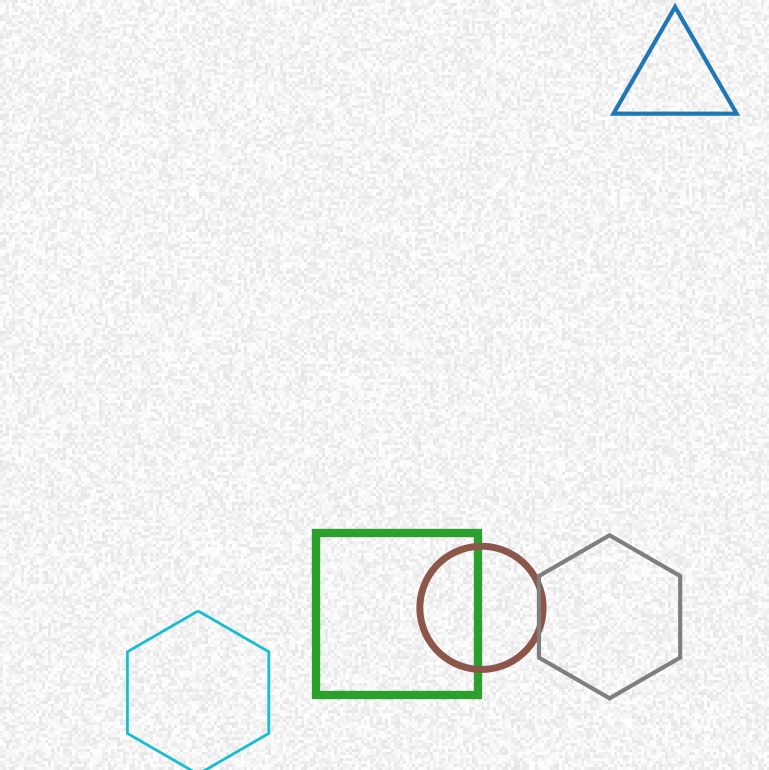[{"shape": "triangle", "thickness": 1.5, "radius": 0.46, "center": [0.877, 0.899]}, {"shape": "square", "thickness": 3, "radius": 0.53, "center": [0.516, 0.203]}, {"shape": "circle", "thickness": 2.5, "radius": 0.4, "center": [0.625, 0.211]}, {"shape": "hexagon", "thickness": 1.5, "radius": 0.53, "center": [0.792, 0.199]}, {"shape": "hexagon", "thickness": 1, "radius": 0.53, "center": [0.257, 0.101]}]